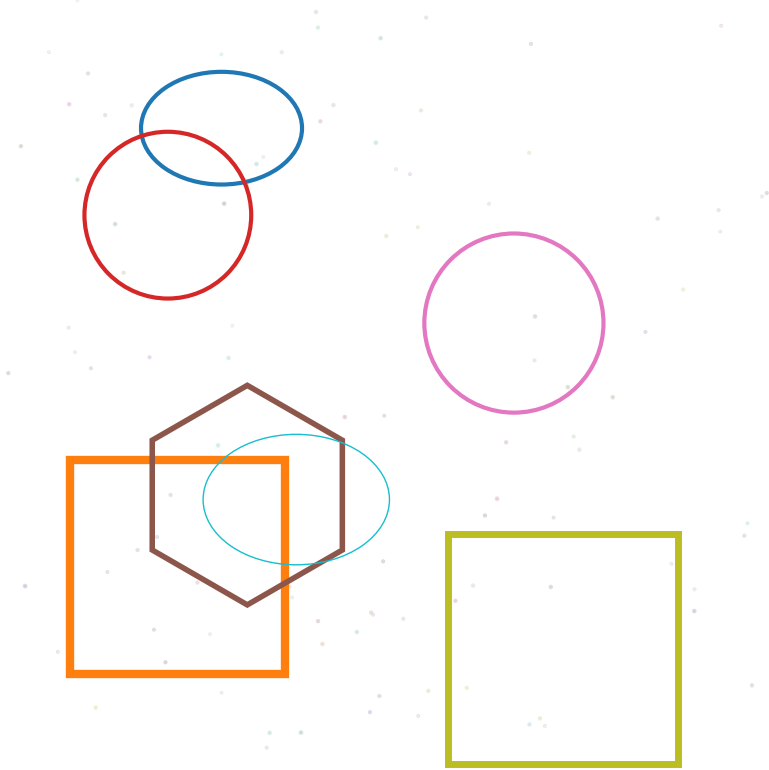[{"shape": "oval", "thickness": 1.5, "radius": 0.52, "center": [0.288, 0.834]}, {"shape": "square", "thickness": 3, "radius": 0.7, "center": [0.23, 0.264]}, {"shape": "circle", "thickness": 1.5, "radius": 0.54, "center": [0.218, 0.721]}, {"shape": "hexagon", "thickness": 2, "radius": 0.71, "center": [0.321, 0.357]}, {"shape": "circle", "thickness": 1.5, "radius": 0.58, "center": [0.667, 0.58]}, {"shape": "square", "thickness": 2.5, "radius": 0.75, "center": [0.731, 0.157]}, {"shape": "oval", "thickness": 0.5, "radius": 0.61, "center": [0.385, 0.351]}]